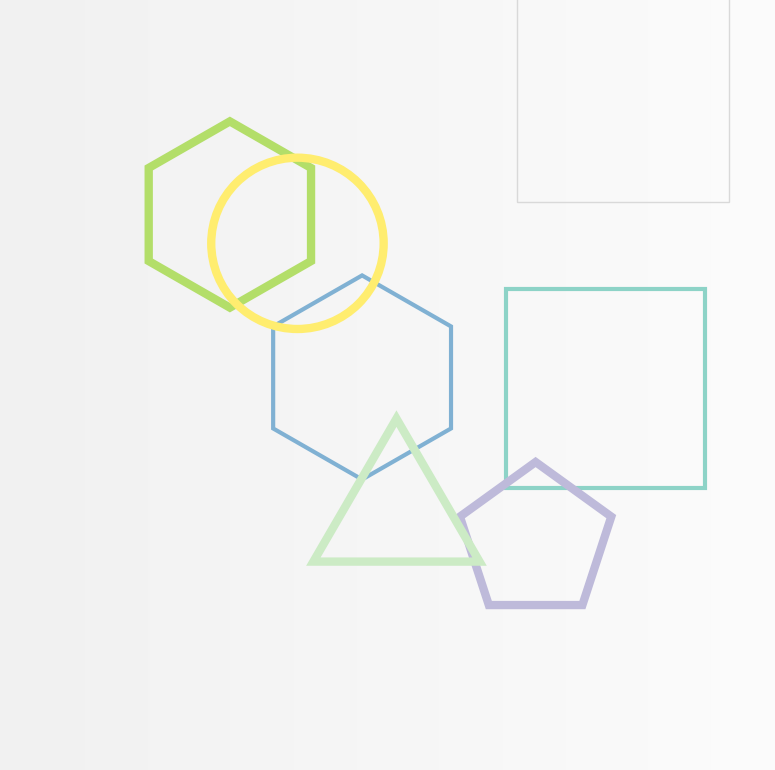[{"shape": "square", "thickness": 1.5, "radius": 0.64, "center": [0.781, 0.496]}, {"shape": "pentagon", "thickness": 3, "radius": 0.51, "center": [0.691, 0.297]}, {"shape": "hexagon", "thickness": 1.5, "radius": 0.66, "center": [0.467, 0.51]}, {"shape": "hexagon", "thickness": 3, "radius": 0.6, "center": [0.297, 0.721]}, {"shape": "square", "thickness": 0.5, "radius": 0.68, "center": [0.803, 0.875]}, {"shape": "triangle", "thickness": 3, "radius": 0.62, "center": [0.512, 0.333]}, {"shape": "circle", "thickness": 3, "radius": 0.56, "center": [0.384, 0.684]}]